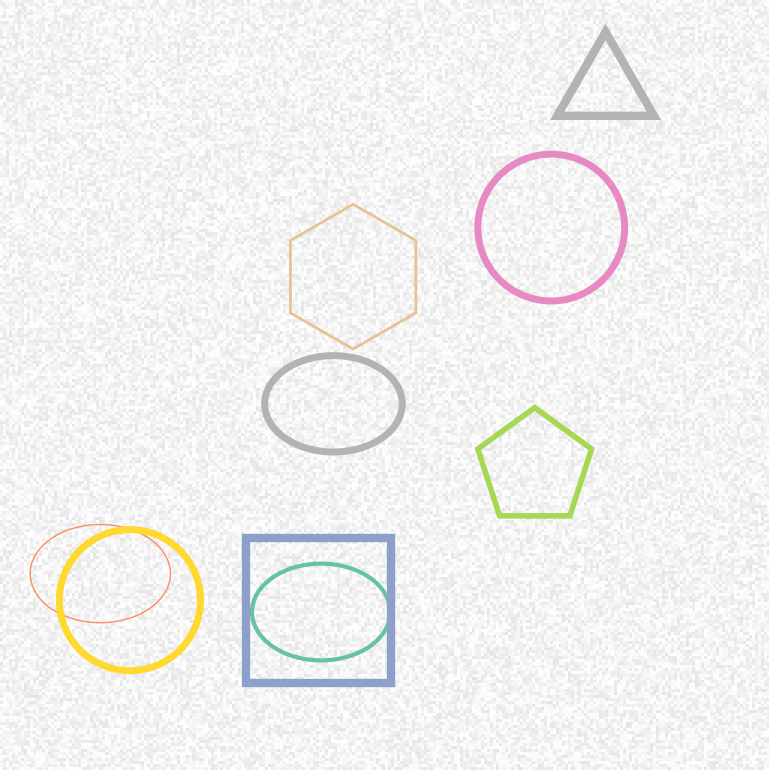[{"shape": "oval", "thickness": 1.5, "radius": 0.45, "center": [0.417, 0.205]}, {"shape": "oval", "thickness": 0.5, "radius": 0.46, "center": [0.13, 0.255]}, {"shape": "square", "thickness": 3, "radius": 0.47, "center": [0.414, 0.207]}, {"shape": "circle", "thickness": 2.5, "radius": 0.48, "center": [0.716, 0.704]}, {"shape": "pentagon", "thickness": 2, "radius": 0.39, "center": [0.694, 0.393]}, {"shape": "circle", "thickness": 2.5, "radius": 0.46, "center": [0.169, 0.221]}, {"shape": "hexagon", "thickness": 1, "radius": 0.47, "center": [0.459, 0.641]}, {"shape": "triangle", "thickness": 3, "radius": 0.36, "center": [0.786, 0.886]}, {"shape": "oval", "thickness": 2.5, "radius": 0.45, "center": [0.433, 0.476]}]